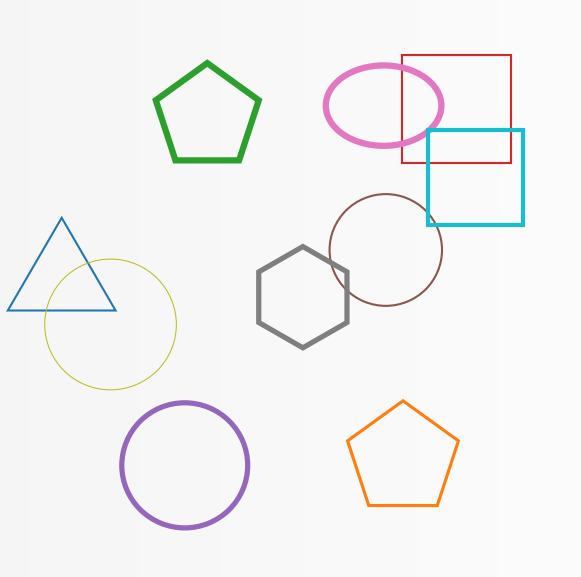[{"shape": "triangle", "thickness": 1, "radius": 0.54, "center": [0.106, 0.515]}, {"shape": "pentagon", "thickness": 1.5, "radius": 0.5, "center": [0.693, 0.205]}, {"shape": "pentagon", "thickness": 3, "radius": 0.47, "center": [0.357, 0.797]}, {"shape": "square", "thickness": 1, "radius": 0.47, "center": [0.786, 0.81]}, {"shape": "circle", "thickness": 2.5, "radius": 0.54, "center": [0.318, 0.193]}, {"shape": "circle", "thickness": 1, "radius": 0.48, "center": [0.664, 0.566]}, {"shape": "oval", "thickness": 3, "radius": 0.5, "center": [0.66, 0.816]}, {"shape": "hexagon", "thickness": 2.5, "radius": 0.44, "center": [0.521, 0.485]}, {"shape": "circle", "thickness": 0.5, "radius": 0.57, "center": [0.19, 0.437]}, {"shape": "square", "thickness": 2, "radius": 0.41, "center": [0.819, 0.692]}]